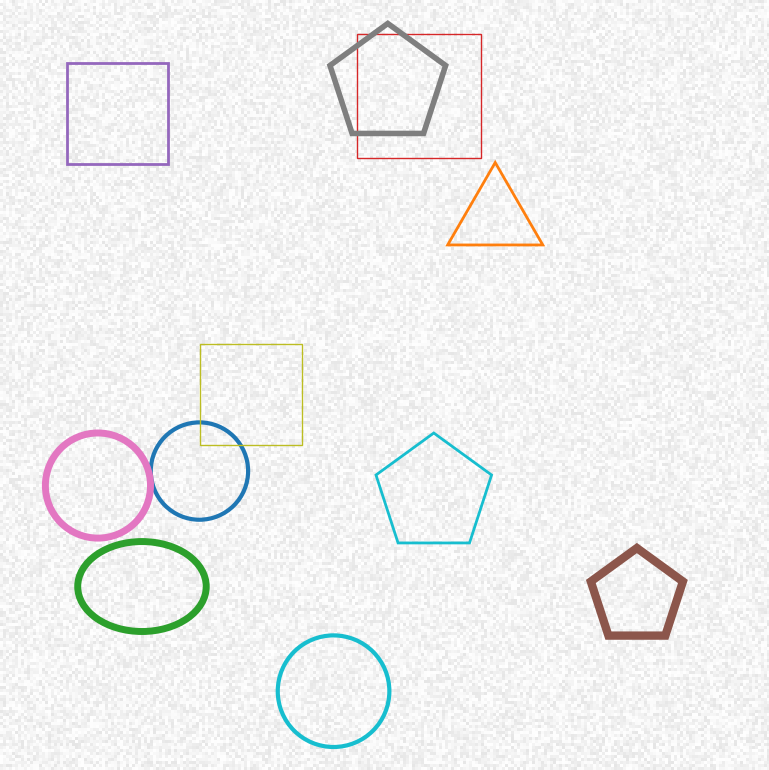[{"shape": "circle", "thickness": 1.5, "radius": 0.32, "center": [0.259, 0.388]}, {"shape": "triangle", "thickness": 1, "radius": 0.36, "center": [0.643, 0.718]}, {"shape": "oval", "thickness": 2.5, "radius": 0.42, "center": [0.184, 0.238]}, {"shape": "square", "thickness": 0.5, "radius": 0.4, "center": [0.544, 0.876]}, {"shape": "square", "thickness": 1, "radius": 0.33, "center": [0.152, 0.853]}, {"shape": "pentagon", "thickness": 3, "radius": 0.31, "center": [0.827, 0.225]}, {"shape": "circle", "thickness": 2.5, "radius": 0.34, "center": [0.127, 0.369]}, {"shape": "pentagon", "thickness": 2, "radius": 0.39, "center": [0.504, 0.891]}, {"shape": "square", "thickness": 0.5, "radius": 0.33, "center": [0.326, 0.488]}, {"shape": "circle", "thickness": 1.5, "radius": 0.36, "center": [0.433, 0.102]}, {"shape": "pentagon", "thickness": 1, "radius": 0.39, "center": [0.563, 0.359]}]